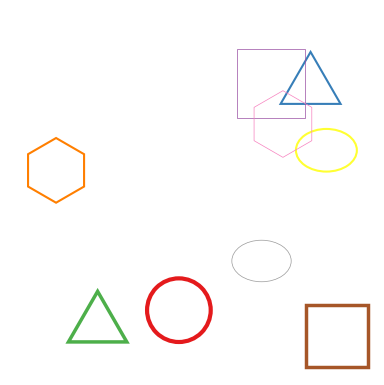[{"shape": "circle", "thickness": 3, "radius": 0.41, "center": [0.465, 0.194]}, {"shape": "triangle", "thickness": 1.5, "radius": 0.45, "center": [0.807, 0.775]}, {"shape": "triangle", "thickness": 2.5, "radius": 0.44, "center": [0.254, 0.156]}, {"shape": "square", "thickness": 0.5, "radius": 0.44, "center": [0.704, 0.783]}, {"shape": "hexagon", "thickness": 1.5, "radius": 0.42, "center": [0.146, 0.557]}, {"shape": "oval", "thickness": 1.5, "radius": 0.4, "center": [0.848, 0.61]}, {"shape": "square", "thickness": 2.5, "radius": 0.4, "center": [0.876, 0.128]}, {"shape": "hexagon", "thickness": 0.5, "radius": 0.43, "center": [0.735, 0.678]}, {"shape": "oval", "thickness": 0.5, "radius": 0.39, "center": [0.679, 0.322]}]